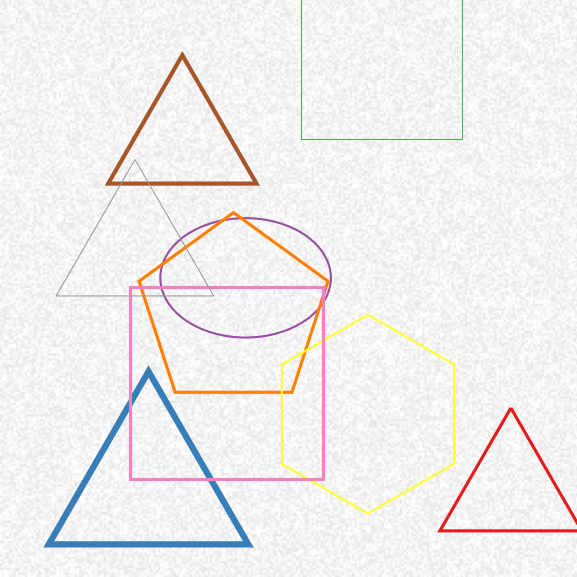[{"shape": "triangle", "thickness": 1.5, "radius": 0.71, "center": [0.885, 0.151]}, {"shape": "triangle", "thickness": 3, "radius": 1.0, "center": [0.257, 0.156]}, {"shape": "square", "thickness": 0.5, "radius": 0.7, "center": [0.66, 0.897]}, {"shape": "oval", "thickness": 1, "radius": 0.74, "center": [0.425, 0.518]}, {"shape": "pentagon", "thickness": 1.5, "radius": 0.86, "center": [0.404, 0.459]}, {"shape": "hexagon", "thickness": 1, "radius": 0.86, "center": [0.637, 0.282]}, {"shape": "triangle", "thickness": 2, "radius": 0.74, "center": [0.316, 0.755]}, {"shape": "square", "thickness": 1.5, "radius": 0.83, "center": [0.392, 0.335]}, {"shape": "triangle", "thickness": 0.5, "radius": 0.79, "center": [0.234, 0.565]}]